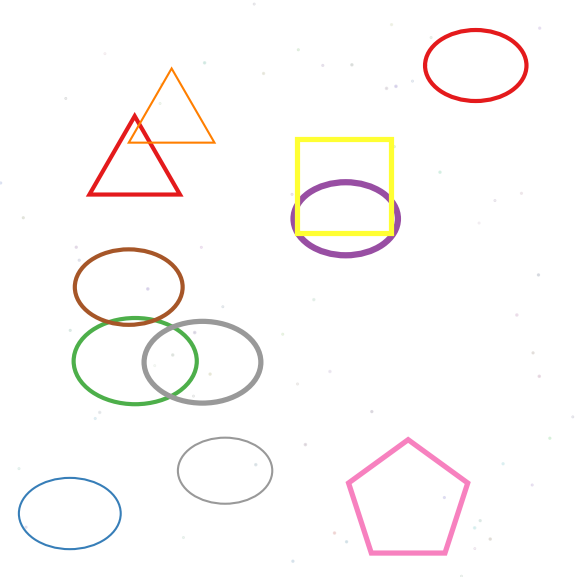[{"shape": "oval", "thickness": 2, "radius": 0.44, "center": [0.824, 0.886]}, {"shape": "triangle", "thickness": 2, "radius": 0.45, "center": [0.233, 0.708]}, {"shape": "oval", "thickness": 1, "radius": 0.44, "center": [0.121, 0.11]}, {"shape": "oval", "thickness": 2, "radius": 0.53, "center": [0.234, 0.374]}, {"shape": "oval", "thickness": 3, "radius": 0.45, "center": [0.599, 0.62]}, {"shape": "triangle", "thickness": 1, "radius": 0.43, "center": [0.297, 0.795]}, {"shape": "square", "thickness": 2.5, "radius": 0.4, "center": [0.596, 0.677]}, {"shape": "oval", "thickness": 2, "radius": 0.47, "center": [0.223, 0.502]}, {"shape": "pentagon", "thickness": 2.5, "radius": 0.54, "center": [0.707, 0.129]}, {"shape": "oval", "thickness": 2.5, "radius": 0.51, "center": [0.351, 0.372]}, {"shape": "oval", "thickness": 1, "radius": 0.41, "center": [0.39, 0.184]}]